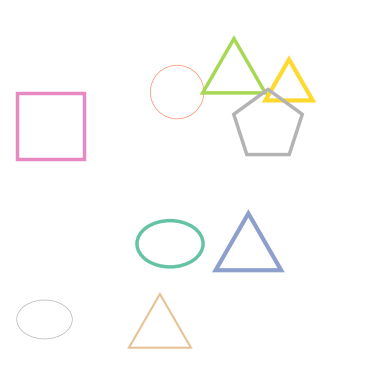[{"shape": "oval", "thickness": 2.5, "radius": 0.43, "center": [0.442, 0.367]}, {"shape": "circle", "thickness": 0.5, "radius": 0.35, "center": [0.46, 0.761]}, {"shape": "triangle", "thickness": 3, "radius": 0.49, "center": [0.645, 0.347]}, {"shape": "square", "thickness": 2.5, "radius": 0.43, "center": [0.132, 0.673]}, {"shape": "triangle", "thickness": 2.5, "radius": 0.47, "center": [0.608, 0.806]}, {"shape": "triangle", "thickness": 3, "radius": 0.36, "center": [0.751, 0.775]}, {"shape": "triangle", "thickness": 1.5, "radius": 0.46, "center": [0.415, 0.143]}, {"shape": "pentagon", "thickness": 2.5, "radius": 0.47, "center": [0.696, 0.674]}, {"shape": "oval", "thickness": 0.5, "radius": 0.36, "center": [0.116, 0.17]}]